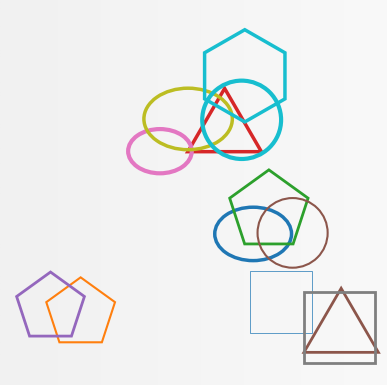[{"shape": "square", "thickness": 0.5, "radius": 0.4, "center": [0.725, 0.215]}, {"shape": "oval", "thickness": 2.5, "radius": 0.5, "center": [0.653, 0.392]}, {"shape": "pentagon", "thickness": 1.5, "radius": 0.47, "center": [0.208, 0.186]}, {"shape": "pentagon", "thickness": 2, "radius": 0.53, "center": [0.694, 0.452]}, {"shape": "triangle", "thickness": 2.5, "radius": 0.55, "center": [0.58, 0.661]}, {"shape": "pentagon", "thickness": 2, "radius": 0.46, "center": [0.13, 0.201]}, {"shape": "circle", "thickness": 1.5, "radius": 0.45, "center": [0.755, 0.395]}, {"shape": "triangle", "thickness": 2, "radius": 0.55, "center": [0.88, 0.14]}, {"shape": "oval", "thickness": 3, "radius": 0.41, "center": [0.413, 0.607]}, {"shape": "square", "thickness": 2, "radius": 0.46, "center": [0.876, 0.15]}, {"shape": "oval", "thickness": 2.5, "radius": 0.57, "center": [0.485, 0.691]}, {"shape": "hexagon", "thickness": 2.5, "radius": 0.6, "center": [0.632, 0.803]}, {"shape": "circle", "thickness": 3, "radius": 0.51, "center": [0.624, 0.689]}]